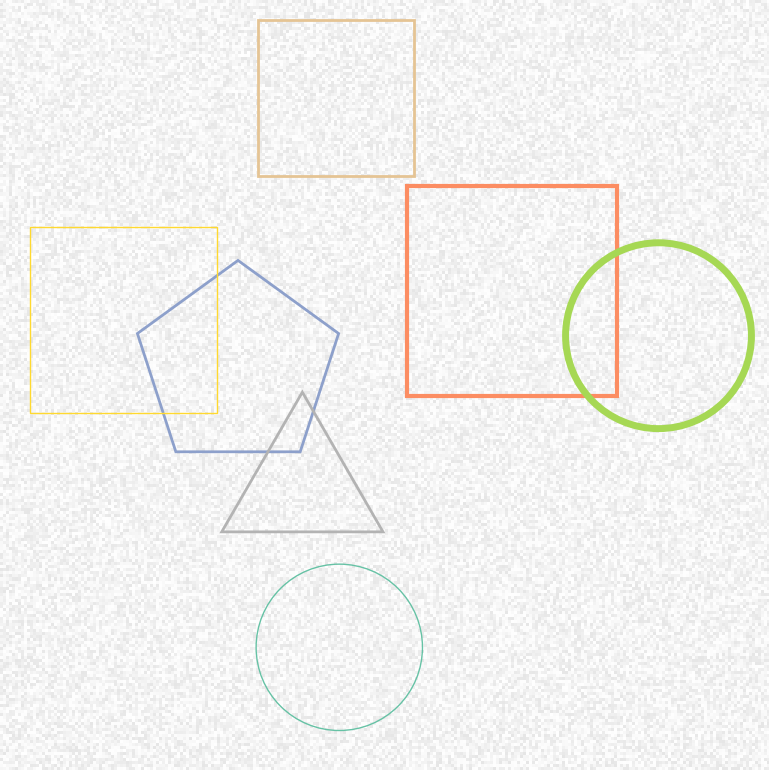[{"shape": "circle", "thickness": 0.5, "radius": 0.54, "center": [0.441, 0.159]}, {"shape": "square", "thickness": 1.5, "radius": 0.68, "center": [0.665, 0.622]}, {"shape": "pentagon", "thickness": 1, "radius": 0.69, "center": [0.309, 0.524]}, {"shape": "circle", "thickness": 2.5, "radius": 0.6, "center": [0.855, 0.564]}, {"shape": "square", "thickness": 0.5, "radius": 0.61, "center": [0.16, 0.584]}, {"shape": "square", "thickness": 1, "radius": 0.51, "center": [0.436, 0.872]}, {"shape": "triangle", "thickness": 1, "radius": 0.6, "center": [0.393, 0.37]}]